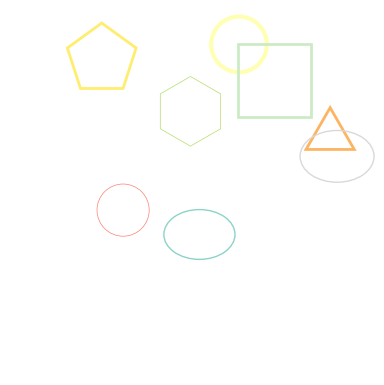[{"shape": "oval", "thickness": 1, "radius": 0.46, "center": [0.518, 0.391]}, {"shape": "circle", "thickness": 3, "radius": 0.36, "center": [0.621, 0.885]}, {"shape": "circle", "thickness": 0.5, "radius": 0.34, "center": [0.32, 0.454]}, {"shape": "triangle", "thickness": 2, "radius": 0.36, "center": [0.857, 0.648]}, {"shape": "hexagon", "thickness": 0.5, "radius": 0.45, "center": [0.495, 0.711]}, {"shape": "oval", "thickness": 1, "radius": 0.48, "center": [0.875, 0.594]}, {"shape": "square", "thickness": 2, "radius": 0.47, "center": [0.712, 0.79]}, {"shape": "pentagon", "thickness": 2, "radius": 0.47, "center": [0.264, 0.846]}]